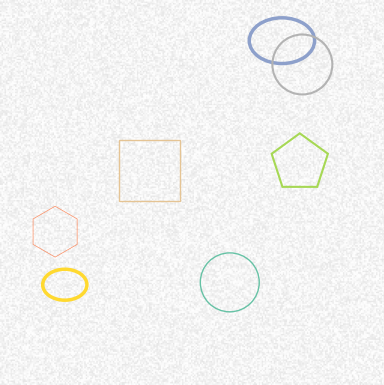[{"shape": "circle", "thickness": 1, "radius": 0.38, "center": [0.597, 0.267]}, {"shape": "hexagon", "thickness": 0.5, "radius": 0.33, "center": [0.143, 0.398]}, {"shape": "oval", "thickness": 2.5, "radius": 0.42, "center": [0.732, 0.894]}, {"shape": "pentagon", "thickness": 1.5, "radius": 0.38, "center": [0.779, 0.577]}, {"shape": "oval", "thickness": 2.5, "radius": 0.29, "center": [0.168, 0.26]}, {"shape": "square", "thickness": 1, "radius": 0.39, "center": [0.388, 0.558]}, {"shape": "circle", "thickness": 1.5, "radius": 0.39, "center": [0.785, 0.832]}]